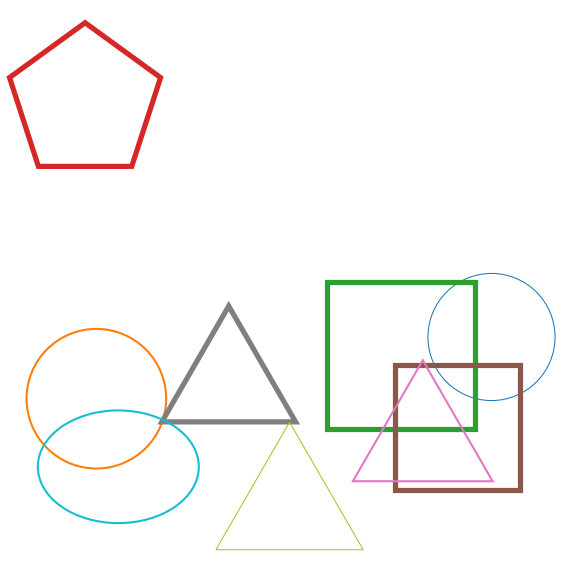[{"shape": "circle", "thickness": 0.5, "radius": 0.55, "center": [0.851, 0.416]}, {"shape": "circle", "thickness": 1, "radius": 0.6, "center": [0.167, 0.309]}, {"shape": "square", "thickness": 2.5, "radius": 0.64, "center": [0.694, 0.384]}, {"shape": "pentagon", "thickness": 2.5, "radius": 0.69, "center": [0.147, 0.822]}, {"shape": "square", "thickness": 2.5, "radius": 0.54, "center": [0.792, 0.259]}, {"shape": "triangle", "thickness": 1, "radius": 0.7, "center": [0.732, 0.236]}, {"shape": "triangle", "thickness": 2.5, "radius": 0.67, "center": [0.396, 0.335]}, {"shape": "triangle", "thickness": 0.5, "radius": 0.74, "center": [0.501, 0.121]}, {"shape": "oval", "thickness": 1, "radius": 0.7, "center": [0.205, 0.191]}]